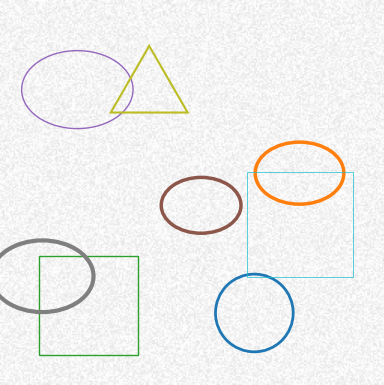[{"shape": "circle", "thickness": 2, "radius": 0.5, "center": [0.661, 0.187]}, {"shape": "oval", "thickness": 2.5, "radius": 0.58, "center": [0.778, 0.55]}, {"shape": "square", "thickness": 1, "radius": 0.64, "center": [0.23, 0.207]}, {"shape": "oval", "thickness": 1, "radius": 0.72, "center": [0.201, 0.767]}, {"shape": "oval", "thickness": 2.5, "radius": 0.52, "center": [0.522, 0.467]}, {"shape": "oval", "thickness": 3, "radius": 0.67, "center": [0.11, 0.282]}, {"shape": "triangle", "thickness": 1.5, "radius": 0.58, "center": [0.388, 0.765]}, {"shape": "square", "thickness": 0.5, "radius": 0.69, "center": [0.78, 0.417]}]